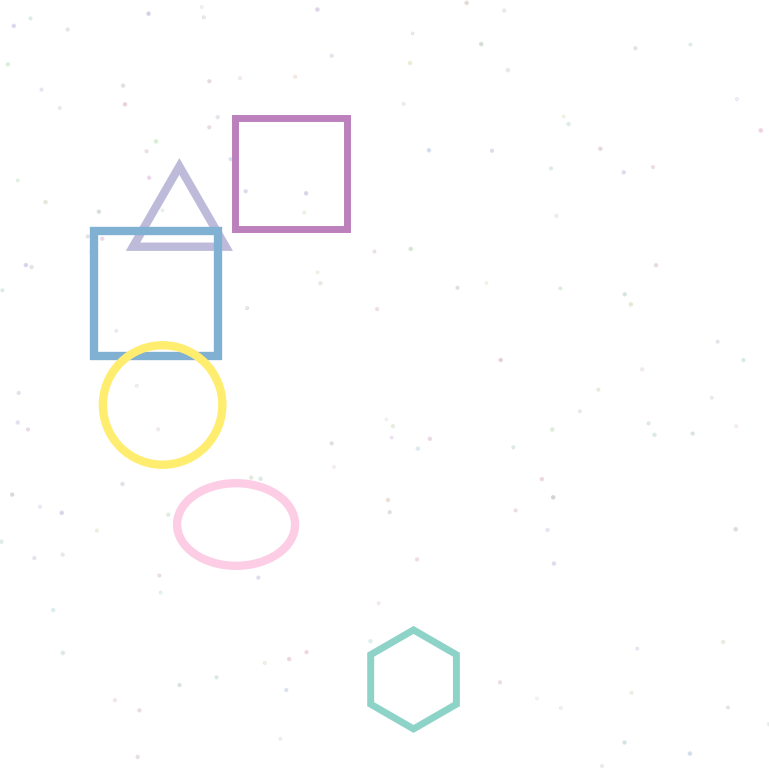[{"shape": "hexagon", "thickness": 2.5, "radius": 0.32, "center": [0.537, 0.118]}, {"shape": "triangle", "thickness": 3, "radius": 0.35, "center": [0.233, 0.714]}, {"shape": "square", "thickness": 3, "radius": 0.4, "center": [0.203, 0.619]}, {"shape": "oval", "thickness": 3, "radius": 0.38, "center": [0.307, 0.319]}, {"shape": "square", "thickness": 2.5, "radius": 0.36, "center": [0.378, 0.775]}, {"shape": "circle", "thickness": 3, "radius": 0.39, "center": [0.211, 0.474]}]